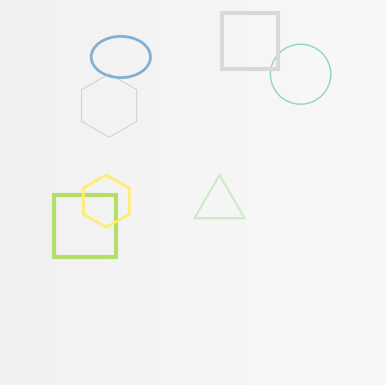[{"shape": "circle", "thickness": 1, "radius": 0.39, "center": [0.776, 0.807]}, {"shape": "hexagon", "thickness": 0.5, "radius": 0.41, "center": [0.282, 0.726]}, {"shape": "oval", "thickness": 2, "radius": 0.38, "center": [0.312, 0.852]}, {"shape": "square", "thickness": 3, "radius": 0.4, "center": [0.219, 0.413]}, {"shape": "square", "thickness": 3, "radius": 0.36, "center": [0.645, 0.893]}, {"shape": "triangle", "thickness": 1.5, "radius": 0.37, "center": [0.567, 0.471]}, {"shape": "hexagon", "thickness": 2, "radius": 0.34, "center": [0.274, 0.478]}]